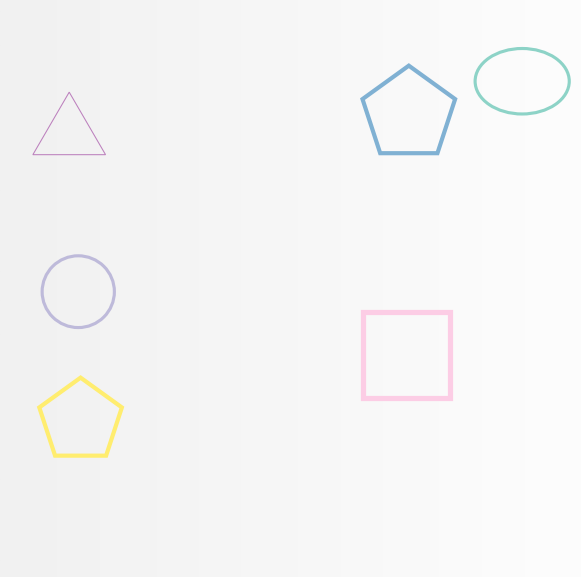[{"shape": "oval", "thickness": 1.5, "radius": 0.4, "center": [0.898, 0.858]}, {"shape": "circle", "thickness": 1.5, "radius": 0.31, "center": [0.135, 0.494]}, {"shape": "pentagon", "thickness": 2, "radius": 0.42, "center": [0.703, 0.802]}, {"shape": "square", "thickness": 2.5, "radius": 0.37, "center": [0.699, 0.384]}, {"shape": "triangle", "thickness": 0.5, "radius": 0.36, "center": [0.119, 0.767]}, {"shape": "pentagon", "thickness": 2, "radius": 0.37, "center": [0.139, 0.271]}]